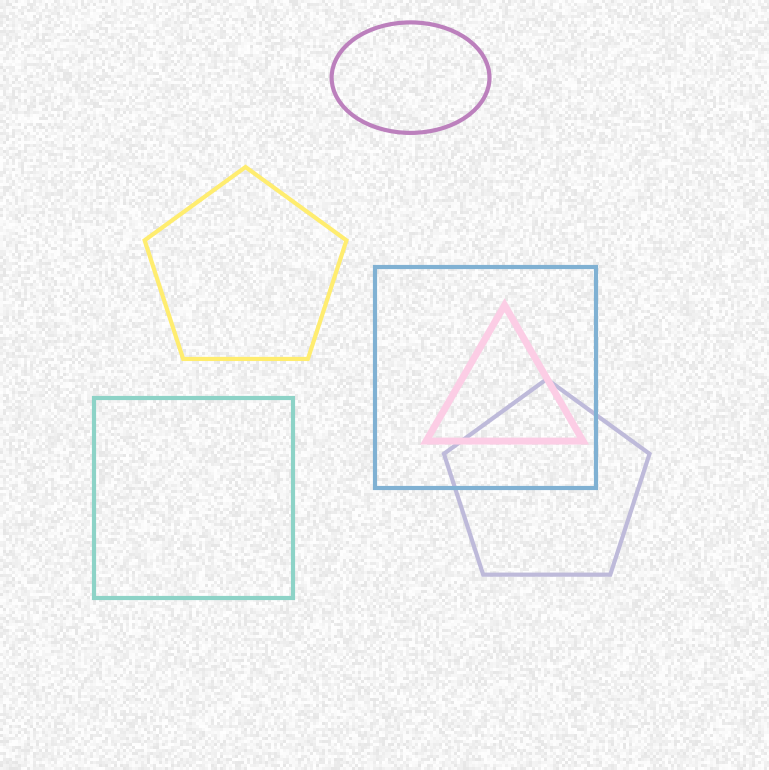[{"shape": "square", "thickness": 1.5, "radius": 0.65, "center": [0.251, 0.353]}, {"shape": "pentagon", "thickness": 1.5, "radius": 0.7, "center": [0.71, 0.367]}, {"shape": "square", "thickness": 1.5, "radius": 0.72, "center": [0.631, 0.509]}, {"shape": "triangle", "thickness": 2.5, "radius": 0.59, "center": [0.655, 0.486]}, {"shape": "oval", "thickness": 1.5, "radius": 0.51, "center": [0.533, 0.899]}, {"shape": "pentagon", "thickness": 1.5, "radius": 0.69, "center": [0.319, 0.645]}]